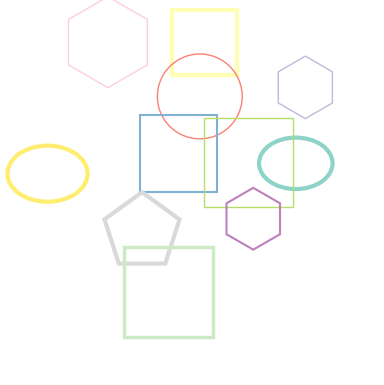[{"shape": "oval", "thickness": 3, "radius": 0.48, "center": [0.768, 0.576]}, {"shape": "square", "thickness": 3, "radius": 0.42, "center": [0.532, 0.891]}, {"shape": "hexagon", "thickness": 1, "radius": 0.41, "center": [0.793, 0.773]}, {"shape": "circle", "thickness": 1, "radius": 0.55, "center": [0.519, 0.75]}, {"shape": "square", "thickness": 1.5, "radius": 0.5, "center": [0.464, 0.601]}, {"shape": "square", "thickness": 1, "radius": 0.58, "center": [0.645, 0.578]}, {"shape": "hexagon", "thickness": 1, "radius": 0.59, "center": [0.28, 0.89]}, {"shape": "pentagon", "thickness": 3, "radius": 0.51, "center": [0.369, 0.398]}, {"shape": "hexagon", "thickness": 1.5, "radius": 0.4, "center": [0.658, 0.432]}, {"shape": "square", "thickness": 2.5, "radius": 0.58, "center": [0.438, 0.242]}, {"shape": "oval", "thickness": 3, "radius": 0.52, "center": [0.123, 0.549]}]